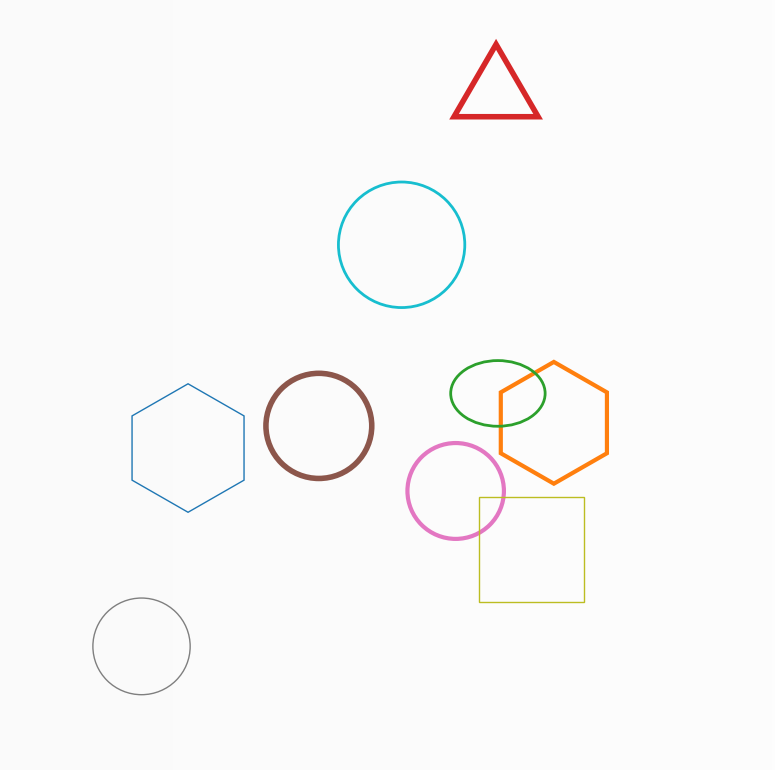[{"shape": "hexagon", "thickness": 0.5, "radius": 0.42, "center": [0.243, 0.418]}, {"shape": "hexagon", "thickness": 1.5, "radius": 0.4, "center": [0.715, 0.451]}, {"shape": "oval", "thickness": 1, "radius": 0.3, "center": [0.642, 0.489]}, {"shape": "triangle", "thickness": 2, "radius": 0.31, "center": [0.64, 0.88]}, {"shape": "circle", "thickness": 2, "radius": 0.34, "center": [0.411, 0.447]}, {"shape": "circle", "thickness": 1.5, "radius": 0.31, "center": [0.588, 0.362]}, {"shape": "circle", "thickness": 0.5, "radius": 0.31, "center": [0.183, 0.161]}, {"shape": "square", "thickness": 0.5, "radius": 0.34, "center": [0.686, 0.286]}, {"shape": "circle", "thickness": 1, "radius": 0.41, "center": [0.518, 0.682]}]